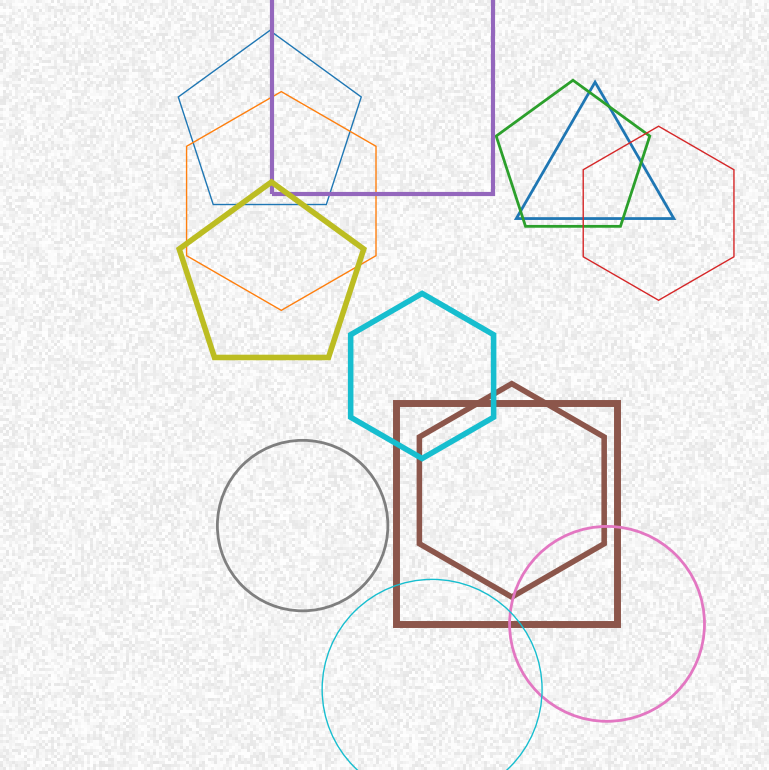[{"shape": "triangle", "thickness": 1, "radius": 0.59, "center": [0.773, 0.775]}, {"shape": "pentagon", "thickness": 0.5, "radius": 0.62, "center": [0.35, 0.835]}, {"shape": "hexagon", "thickness": 0.5, "radius": 0.71, "center": [0.365, 0.739]}, {"shape": "pentagon", "thickness": 1, "radius": 0.52, "center": [0.744, 0.791]}, {"shape": "hexagon", "thickness": 0.5, "radius": 0.57, "center": [0.855, 0.723]}, {"shape": "square", "thickness": 1.5, "radius": 0.72, "center": [0.497, 0.891]}, {"shape": "square", "thickness": 2.5, "radius": 0.72, "center": [0.658, 0.333]}, {"shape": "hexagon", "thickness": 2, "radius": 0.69, "center": [0.665, 0.363]}, {"shape": "circle", "thickness": 1, "radius": 0.63, "center": [0.788, 0.19]}, {"shape": "circle", "thickness": 1, "radius": 0.55, "center": [0.393, 0.317]}, {"shape": "pentagon", "thickness": 2, "radius": 0.63, "center": [0.353, 0.638]}, {"shape": "hexagon", "thickness": 2, "radius": 0.54, "center": [0.548, 0.512]}, {"shape": "circle", "thickness": 0.5, "radius": 0.71, "center": [0.561, 0.105]}]